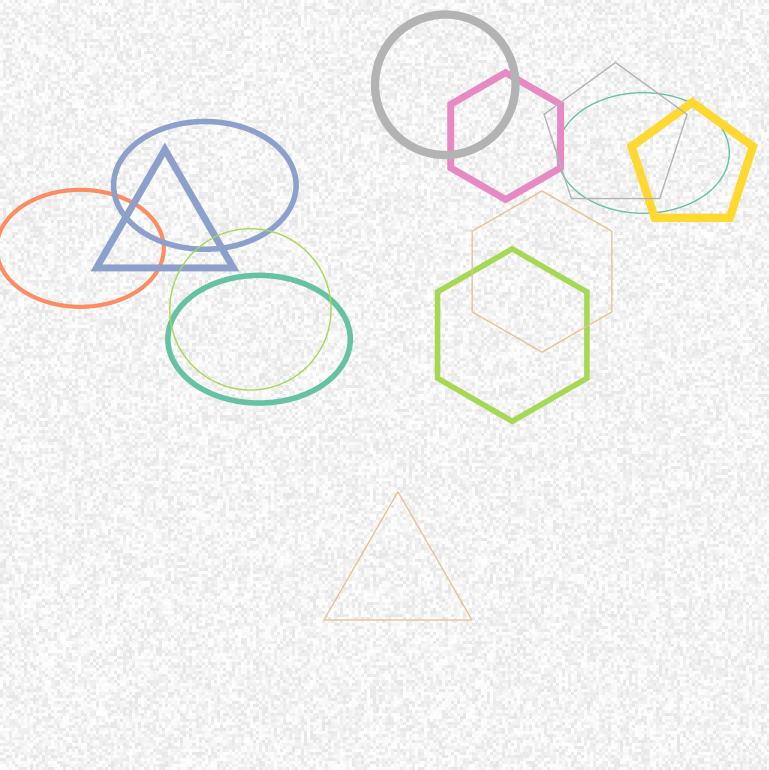[{"shape": "oval", "thickness": 2, "radius": 0.59, "center": [0.336, 0.559]}, {"shape": "oval", "thickness": 0.5, "radius": 0.56, "center": [0.835, 0.801]}, {"shape": "oval", "thickness": 1.5, "radius": 0.54, "center": [0.104, 0.677]}, {"shape": "triangle", "thickness": 2.5, "radius": 0.51, "center": [0.214, 0.703]}, {"shape": "oval", "thickness": 2, "radius": 0.59, "center": [0.266, 0.759]}, {"shape": "hexagon", "thickness": 2.5, "radius": 0.41, "center": [0.657, 0.823]}, {"shape": "hexagon", "thickness": 2, "radius": 0.56, "center": [0.665, 0.565]}, {"shape": "circle", "thickness": 0.5, "radius": 0.52, "center": [0.325, 0.598]}, {"shape": "pentagon", "thickness": 3, "radius": 0.41, "center": [0.899, 0.784]}, {"shape": "hexagon", "thickness": 0.5, "radius": 0.52, "center": [0.704, 0.647]}, {"shape": "triangle", "thickness": 0.5, "radius": 0.56, "center": [0.517, 0.25]}, {"shape": "circle", "thickness": 3, "radius": 0.46, "center": [0.578, 0.89]}, {"shape": "pentagon", "thickness": 0.5, "radius": 0.49, "center": [0.799, 0.821]}]